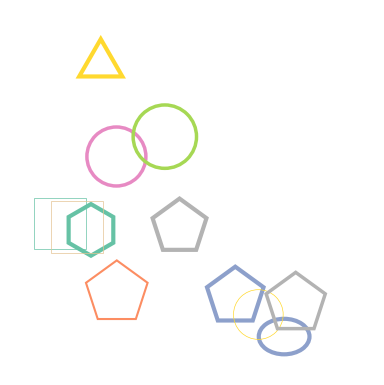[{"shape": "square", "thickness": 0.5, "radius": 0.34, "center": [0.157, 0.42]}, {"shape": "hexagon", "thickness": 3, "radius": 0.33, "center": [0.236, 0.403]}, {"shape": "pentagon", "thickness": 1.5, "radius": 0.42, "center": [0.303, 0.239]}, {"shape": "oval", "thickness": 3, "radius": 0.33, "center": [0.738, 0.126]}, {"shape": "pentagon", "thickness": 3, "radius": 0.39, "center": [0.611, 0.23]}, {"shape": "circle", "thickness": 2.5, "radius": 0.38, "center": [0.302, 0.594]}, {"shape": "circle", "thickness": 2.5, "radius": 0.41, "center": [0.428, 0.645]}, {"shape": "triangle", "thickness": 3, "radius": 0.32, "center": [0.262, 0.834]}, {"shape": "circle", "thickness": 0.5, "radius": 0.32, "center": [0.671, 0.183]}, {"shape": "square", "thickness": 0.5, "radius": 0.34, "center": [0.199, 0.411]}, {"shape": "pentagon", "thickness": 3, "radius": 0.37, "center": [0.466, 0.411]}, {"shape": "pentagon", "thickness": 2.5, "radius": 0.4, "center": [0.768, 0.212]}]